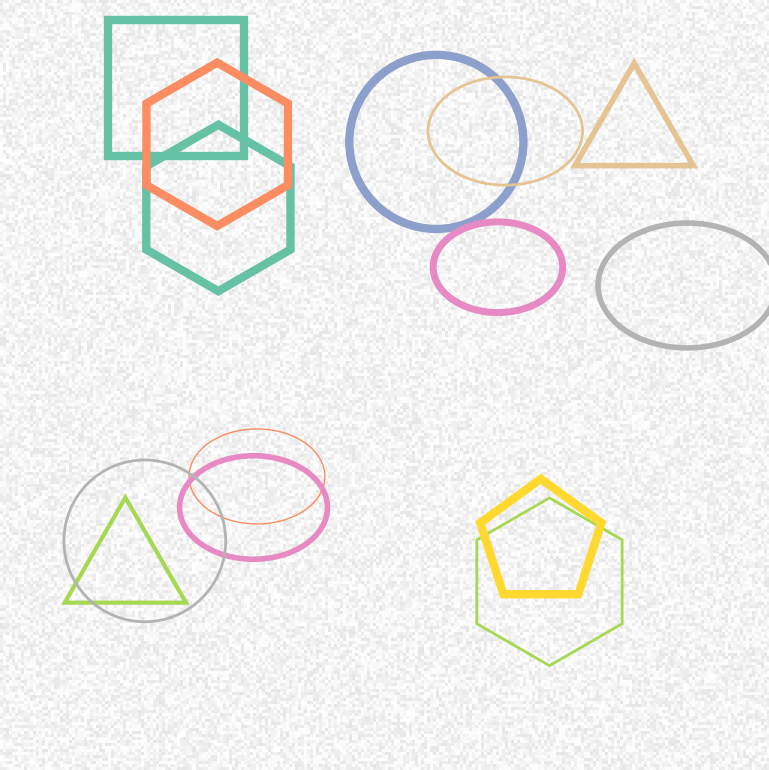[{"shape": "square", "thickness": 3, "radius": 0.44, "center": [0.229, 0.886]}, {"shape": "hexagon", "thickness": 3, "radius": 0.54, "center": [0.284, 0.73]}, {"shape": "hexagon", "thickness": 3, "radius": 0.53, "center": [0.282, 0.813]}, {"shape": "oval", "thickness": 0.5, "radius": 0.44, "center": [0.334, 0.381]}, {"shape": "circle", "thickness": 3, "radius": 0.57, "center": [0.567, 0.816]}, {"shape": "oval", "thickness": 2.5, "radius": 0.42, "center": [0.647, 0.653]}, {"shape": "oval", "thickness": 2, "radius": 0.48, "center": [0.329, 0.341]}, {"shape": "hexagon", "thickness": 1, "radius": 0.54, "center": [0.714, 0.244]}, {"shape": "triangle", "thickness": 1.5, "radius": 0.45, "center": [0.163, 0.263]}, {"shape": "pentagon", "thickness": 3, "radius": 0.41, "center": [0.702, 0.295]}, {"shape": "triangle", "thickness": 2, "radius": 0.44, "center": [0.824, 0.829]}, {"shape": "oval", "thickness": 1, "radius": 0.5, "center": [0.656, 0.83]}, {"shape": "oval", "thickness": 2, "radius": 0.58, "center": [0.893, 0.629]}, {"shape": "circle", "thickness": 1, "radius": 0.53, "center": [0.188, 0.298]}]